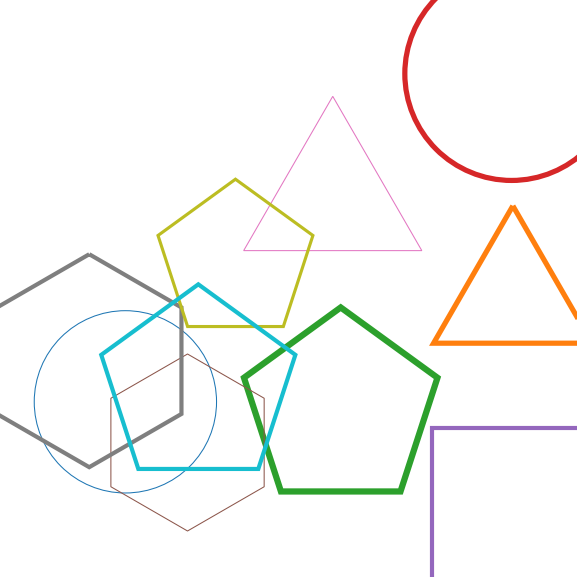[{"shape": "circle", "thickness": 0.5, "radius": 0.79, "center": [0.217, 0.303]}, {"shape": "triangle", "thickness": 2.5, "radius": 0.79, "center": [0.888, 0.484]}, {"shape": "pentagon", "thickness": 3, "radius": 0.88, "center": [0.59, 0.291]}, {"shape": "circle", "thickness": 2.5, "radius": 0.92, "center": [0.886, 0.872]}, {"shape": "square", "thickness": 2, "radius": 0.71, "center": [0.89, 0.116]}, {"shape": "hexagon", "thickness": 0.5, "radius": 0.77, "center": [0.325, 0.233]}, {"shape": "triangle", "thickness": 0.5, "radius": 0.89, "center": [0.576, 0.654]}, {"shape": "hexagon", "thickness": 2, "radius": 0.92, "center": [0.155, 0.375]}, {"shape": "pentagon", "thickness": 1.5, "radius": 0.71, "center": [0.408, 0.548]}, {"shape": "pentagon", "thickness": 2, "radius": 0.88, "center": [0.343, 0.33]}]